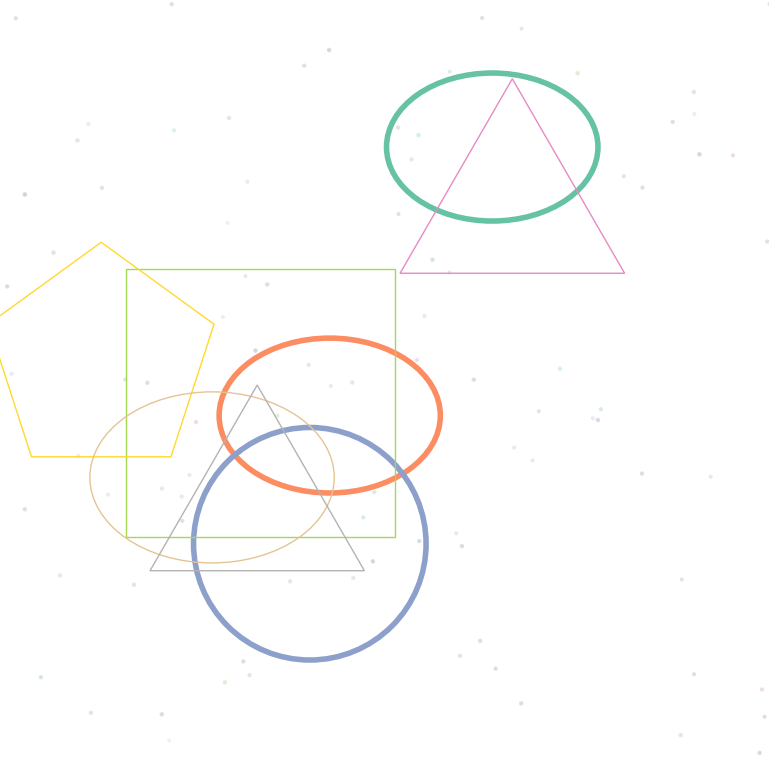[{"shape": "oval", "thickness": 2, "radius": 0.69, "center": [0.639, 0.809]}, {"shape": "oval", "thickness": 2, "radius": 0.72, "center": [0.428, 0.46]}, {"shape": "circle", "thickness": 2, "radius": 0.75, "center": [0.402, 0.294]}, {"shape": "triangle", "thickness": 0.5, "radius": 0.84, "center": [0.665, 0.729]}, {"shape": "square", "thickness": 0.5, "radius": 0.87, "center": [0.338, 0.477]}, {"shape": "pentagon", "thickness": 0.5, "radius": 0.77, "center": [0.131, 0.531]}, {"shape": "oval", "thickness": 0.5, "radius": 0.79, "center": [0.275, 0.38]}, {"shape": "triangle", "thickness": 0.5, "radius": 0.8, "center": [0.334, 0.339]}]